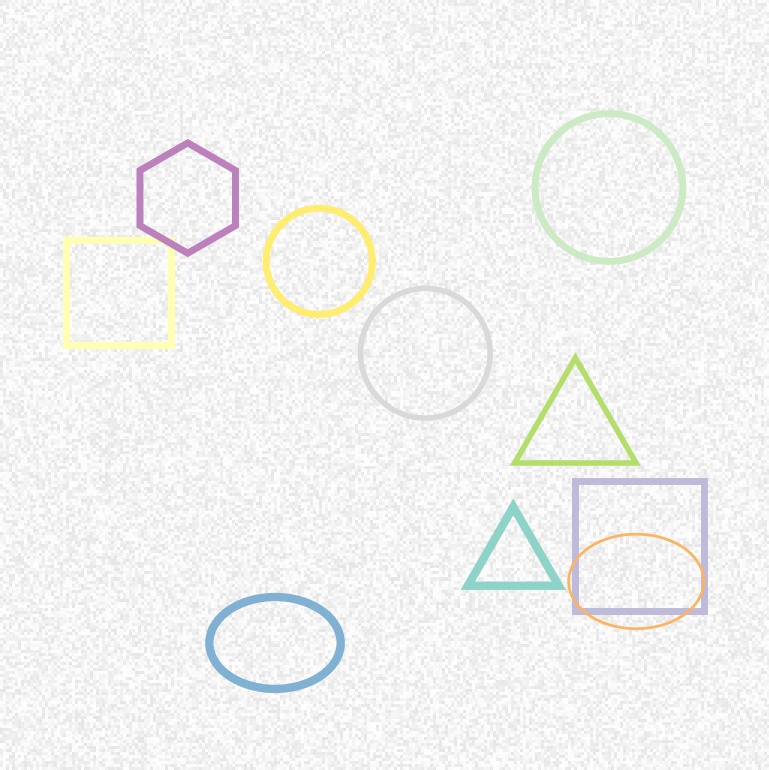[{"shape": "triangle", "thickness": 3, "radius": 0.34, "center": [0.667, 0.273]}, {"shape": "square", "thickness": 2.5, "radius": 0.34, "center": [0.154, 0.62]}, {"shape": "square", "thickness": 2.5, "radius": 0.42, "center": [0.831, 0.291]}, {"shape": "oval", "thickness": 3, "radius": 0.43, "center": [0.357, 0.165]}, {"shape": "oval", "thickness": 1, "radius": 0.44, "center": [0.826, 0.245]}, {"shape": "triangle", "thickness": 2, "radius": 0.45, "center": [0.747, 0.444]}, {"shape": "circle", "thickness": 2, "radius": 0.42, "center": [0.552, 0.541]}, {"shape": "hexagon", "thickness": 2.5, "radius": 0.36, "center": [0.244, 0.743]}, {"shape": "circle", "thickness": 2.5, "radius": 0.48, "center": [0.791, 0.756]}, {"shape": "circle", "thickness": 2.5, "radius": 0.34, "center": [0.415, 0.661]}]